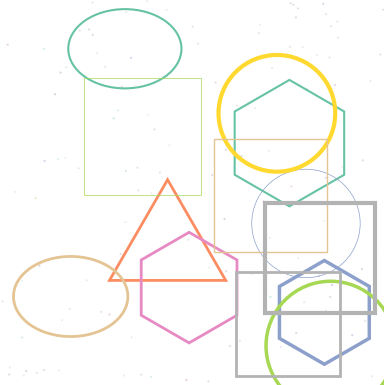[{"shape": "hexagon", "thickness": 1.5, "radius": 0.82, "center": [0.752, 0.628]}, {"shape": "oval", "thickness": 1.5, "radius": 0.73, "center": [0.324, 0.873]}, {"shape": "triangle", "thickness": 2, "radius": 0.87, "center": [0.435, 0.359]}, {"shape": "circle", "thickness": 0.5, "radius": 0.7, "center": [0.795, 0.42]}, {"shape": "hexagon", "thickness": 2.5, "radius": 0.67, "center": [0.842, 0.189]}, {"shape": "hexagon", "thickness": 2, "radius": 0.72, "center": [0.491, 0.253]}, {"shape": "square", "thickness": 0.5, "radius": 0.76, "center": [0.37, 0.645]}, {"shape": "circle", "thickness": 2.5, "radius": 0.84, "center": [0.859, 0.102]}, {"shape": "circle", "thickness": 3, "radius": 0.76, "center": [0.719, 0.706]}, {"shape": "oval", "thickness": 2, "radius": 0.74, "center": [0.184, 0.23]}, {"shape": "square", "thickness": 1, "radius": 0.74, "center": [0.703, 0.492]}, {"shape": "square", "thickness": 3, "radius": 0.72, "center": [0.832, 0.33]}, {"shape": "square", "thickness": 2, "radius": 0.68, "center": [0.749, 0.158]}]